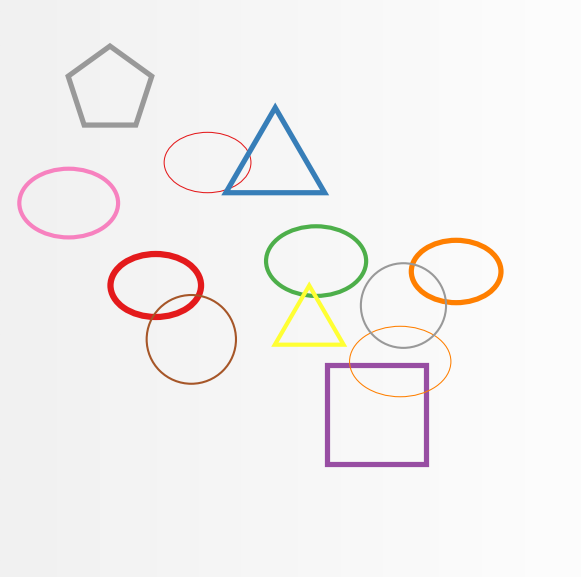[{"shape": "oval", "thickness": 3, "radius": 0.39, "center": [0.268, 0.505]}, {"shape": "oval", "thickness": 0.5, "radius": 0.37, "center": [0.357, 0.718]}, {"shape": "triangle", "thickness": 2.5, "radius": 0.49, "center": [0.474, 0.715]}, {"shape": "oval", "thickness": 2, "radius": 0.43, "center": [0.544, 0.547]}, {"shape": "square", "thickness": 2.5, "radius": 0.43, "center": [0.647, 0.282]}, {"shape": "oval", "thickness": 0.5, "radius": 0.44, "center": [0.689, 0.373]}, {"shape": "oval", "thickness": 2.5, "radius": 0.39, "center": [0.785, 0.529]}, {"shape": "triangle", "thickness": 2, "radius": 0.34, "center": [0.532, 0.436]}, {"shape": "circle", "thickness": 1, "radius": 0.38, "center": [0.329, 0.411]}, {"shape": "oval", "thickness": 2, "radius": 0.42, "center": [0.118, 0.648]}, {"shape": "pentagon", "thickness": 2.5, "radius": 0.38, "center": [0.189, 0.844]}, {"shape": "circle", "thickness": 1, "radius": 0.37, "center": [0.694, 0.47]}]